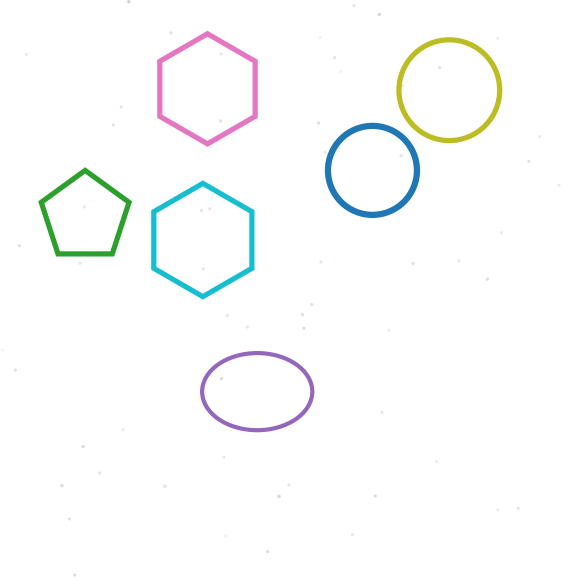[{"shape": "circle", "thickness": 3, "radius": 0.39, "center": [0.645, 0.704]}, {"shape": "pentagon", "thickness": 2.5, "radius": 0.4, "center": [0.147, 0.624]}, {"shape": "oval", "thickness": 2, "radius": 0.48, "center": [0.445, 0.321]}, {"shape": "hexagon", "thickness": 2.5, "radius": 0.48, "center": [0.359, 0.845]}, {"shape": "circle", "thickness": 2.5, "radius": 0.44, "center": [0.778, 0.843]}, {"shape": "hexagon", "thickness": 2.5, "radius": 0.49, "center": [0.351, 0.584]}]